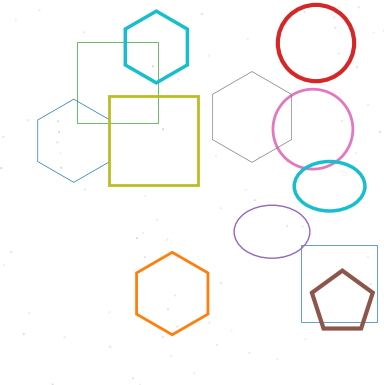[{"shape": "hexagon", "thickness": 0.5, "radius": 0.54, "center": [0.192, 0.634]}, {"shape": "square", "thickness": 0.5, "radius": 0.5, "center": [0.881, 0.264]}, {"shape": "hexagon", "thickness": 2, "radius": 0.54, "center": [0.447, 0.238]}, {"shape": "square", "thickness": 0.5, "radius": 0.53, "center": [0.305, 0.785]}, {"shape": "circle", "thickness": 3, "radius": 0.5, "center": [0.821, 0.888]}, {"shape": "oval", "thickness": 1, "radius": 0.49, "center": [0.706, 0.398]}, {"shape": "pentagon", "thickness": 3, "radius": 0.42, "center": [0.889, 0.214]}, {"shape": "circle", "thickness": 2, "radius": 0.52, "center": [0.813, 0.665]}, {"shape": "hexagon", "thickness": 0.5, "radius": 0.59, "center": [0.655, 0.696]}, {"shape": "square", "thickness": 2, "radius": 0.58, "center": [0.398, 0.634]}, {"shape": "oval", "thickness": 2.5, "radius": 0.46, "center": [0.856, 0.516]}, {"shape": "hexagon", "thickness": 2.5, "radius": 0.47, "center": [0.406, 0.878]}]